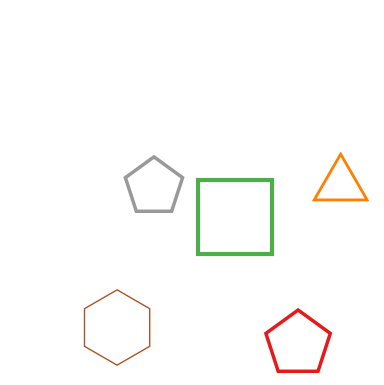[{"shape": "pentagon", "thickness": 2.5, "radius": 0.44, "center": [0.774, 0.107]}, {"shape": "square", "thickness": 3, "radius": 0.48, "center": [0.611, 0.436]}, {"shape": "triangle", "thickness": 2, "radius": 0.4, "center": [0.885, 0.52]}, {"shape": "hexagon", "thickness": 1, "radius": 0.49, "center": [0.304, 0.149]}, {"shape": "pentagon", "thickness": 2.5, "radius": 0.39, "center": [0.4, 0.514]}]